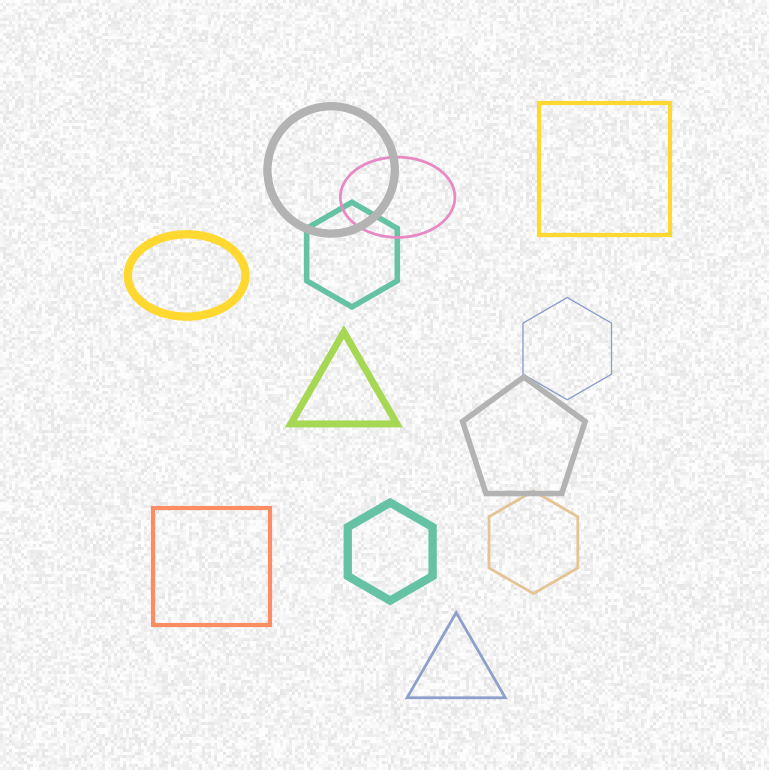[{"shape": "hexagon", "thickness": 2, "radius": 0.34, "center": [0.457, 0.669]}, {"shape": "hexagon", "thickness": 3, "radius": 0.32, "center": [0.507, 0.284]}, {"shape": "square", "thickness": 1.5, "radius": 0.38, "center": [0.274, 0.264]}, {"shape": "triangle", "thickness": 1, "radius": 0.37, "center": [0.592, 0.131]}, {"shape": "hexagon", "thickness": 0.5, "radius": 0.33, "center": [0.737, 0.547]}, {"shape": "oval", "thickness": 1, "radius": 0.37, "center": [0.516, 0.744]}, {"shape": "triangle", "thickness": 2.5, "radius": 0.4, "center": [0.447, 0.489]}, {"shape": "square", "thickness": 1.5, "radius": 0.43, "center": [0.785, 0.78]}, {"shape": "oval", "thickness": 3, "radius": 0.38, "center": [0.242, 0.642]}, {"shape": "hexagon", "thickness": 1, "radius": 0.33, "center": [0.693, 0.296]}, {"shape": "circle", "thickness": 3, "radius": 0.41, "center": [0.43, 0.779]}, {"shape": "pentagon", "thickness": 2, "radius": 0.42, "center": [0.68, 0.427]}]